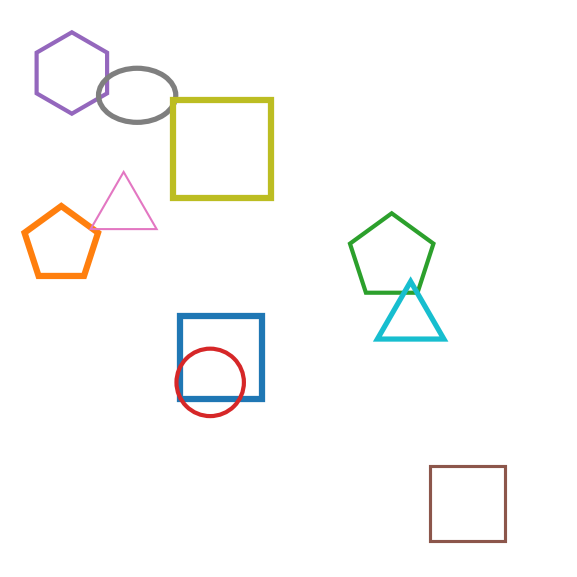[{"shape": "square", "thickness": 3, "radius": 0.36, "center": [0.383, 0.38]}, {"shape": "pentagon", "thickness": 3, "radius": 0.33, "center": [0.106, 0.575]}, {"shape": "pentagon", "thickness": 2, "radius": 0.38, "center": [0.678, 0.554]}, {"shape": "circle", "thickness": 2, "radius": 0.29, "center": [0.364, 0.337]}, {"shape": "hexagon", "thickness": 2, "radius": 0.35, "center": [0.124, 0.873]}, {"shape": "square", "thickness": 1.5, "radius": 0.32, "center": [0.81, 0.128]}, {"shape": "triangle", "thickness": 1, "radius": 0.33, "center": [0.214, 0.635]}, {"shape": "oval", "thickness": 2.5, "radius": 0.33, "center": [0.237, 0.834]}, {"shape": "square", "thickness": 3, "radius": 0.43, "center": [0.385, 0.741]}, {"shape": "triangle", "thickness": 2.5, "radius": 0.33, "center": [0.711, 0.445]}]